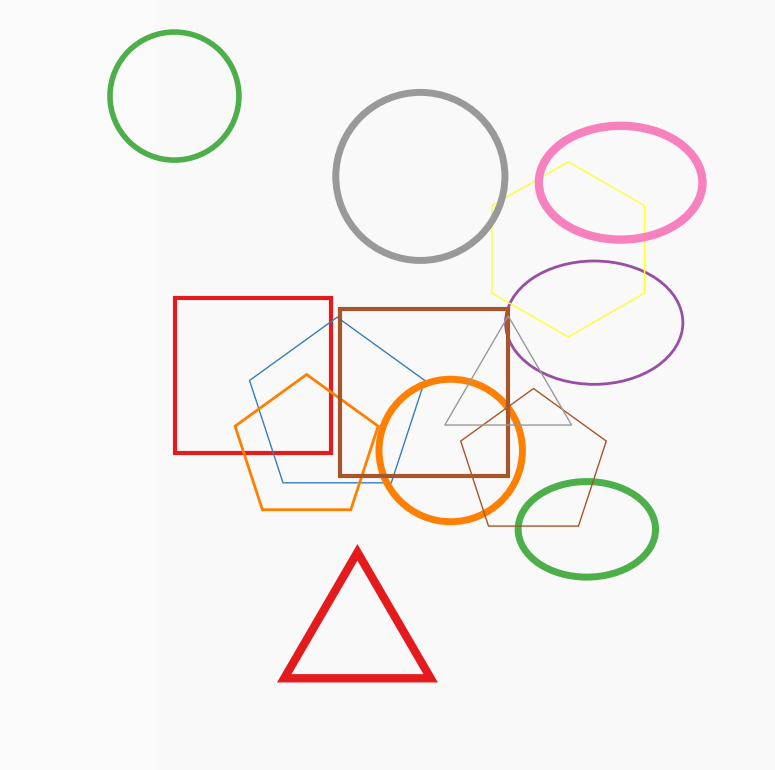[{"shape": "square", "thickness": 1.5, "radius": 0.5, "center": [0.326, 0.512]}, {"shape": "triangle", "thickness": 3, "radius": 0.55, "center": [0.461, 0.174]}, {"shape": "pentagon", "thickness": 0.5, "radius": 0.59, "center": [0.435, 0.469]}, {"shape": "circle", "thickness": 2, "radius": 0.42, "center": [0.225, 0.875]}, {"shape": "oval", "thickness": 2.5, "radius": 0.44, "center": [0.757, 0.313]}, {"shape": "oval", "thickness": 1, "radius": 0.57, "center": [0.767, 0.581]}, {"shape": "pentagon", "thickness": 1, "radius": 0.49, "center": [0.396, 0.417]}, {"shape": "circle", "thickness": 2.5, "radius": 0.46, "center": [0.582, 0.415]}, {"shape": "hexagon", "thickness": 0.5, "radius": 0.57, "center": [0.733, 0.676]}, {"shape": "square", "thickness": 1.5, "radius": 0.54, "center": [0.548, 0.491]}, {"shape": "pentagon", "thickness": 0.5, "radius": 0.49, "center": [0.688, 0.397]}, {"shape": "oval", "thickness": 3, "radius": 0.53, "center": [0.801, 0.763]}, {"shape": "triangle", "thickness": 0.5, "radius": 0.47, "center": [0.656, 0.495]}, {"shape": "circle", "thickness": 2.5, "radius": 0.55, "center": [0.542, 0.771]}]